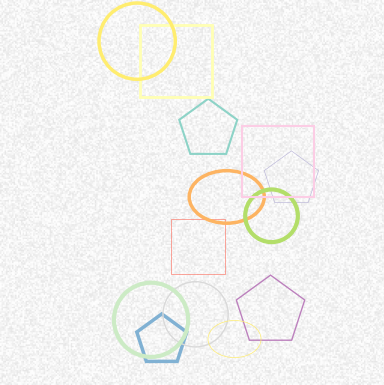[{"shape": "pentagon", "thickness": 1.5, "radius": 0.4, "center": [0.541, 0.664]}, {"shape": "square", "thickness": 2, "radius": 0.47, "center": [0.457, 0.841]}, {"shape": "pentagon", "thickness": 0.5, "radius": 0.37, "center": [0.757, 0.534]}, {"shape": "square", "thickness": 0.5, "radius": 0.36, "center": [0.514, 0.36]}, {"shape": "pentagon", "thickness": 2.5, "radius": 0.34, "center": [0.42, 0.116]}, {"shape": "oval", "thickness": 2.5, "radius": 0.49, "center": [0.589, 0.488]}, {"shape": "circle", "thickness": 3, "radius": 0.34, "center": [0.705, 0.44]}, {"shape": "square", "thickness": 1.5, "radius": 0.46, "center": [0.722, 0.58]}, {"shape": "circle", "thickness": 1, "radius": 0.42, "center": [0.508, 0.184]}, {"shape": "pentagon", "thickness": 1, "radius": 0.47, "center": [0.703, 0.192]}, {"shape": "circle", "thickness": 3, "radius": 0.48, "center": [0.392, 0.169]}, {"shape": "circle", "thickness": 2.5, "radius": 0.5, "center": [0.356, 0.893]}, {"shape": "oval", "thickness": 0.5, "radius": 0.34, "center": [0.609, 0.119]}]